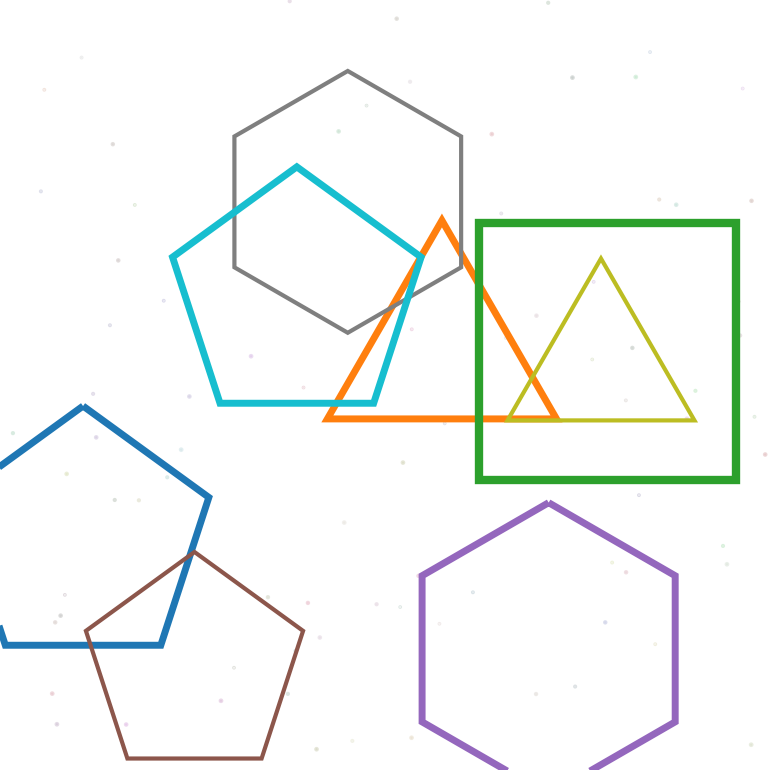[{"shape": "pentagon", "thickness": 2.5, "radius": 0.86, "center": [0.108, 0.301]}, {"shape": "triangle", "thickness": 2.5, "radius": 0.86, "center": [0.574, 0.542]}, {"shape": "square", "thickness": 3, "radius": 0.83, "center": [0.789, 0.544]}, {"shape": "hexagon", "thickness": 2.5, "radius": 0.95, "center": [0.713, 0.157]}, {"shape": "pentagon", "thickness": 1.5, "radius": 0.74, "center": [0.253, 0.135]}, {"shape": "hexagon", "thickness": 1.5, "radius": 0.85, "center": [0.452, 0.738]}, {"shape": "triangle", "thickness": 1.5, "radius": 0.7, "center": [0.78, 0.524]}, {"shape": "pentagon", "thickness": 2.5, "radius": 0.85, "center": [0.385, 0.614]}]